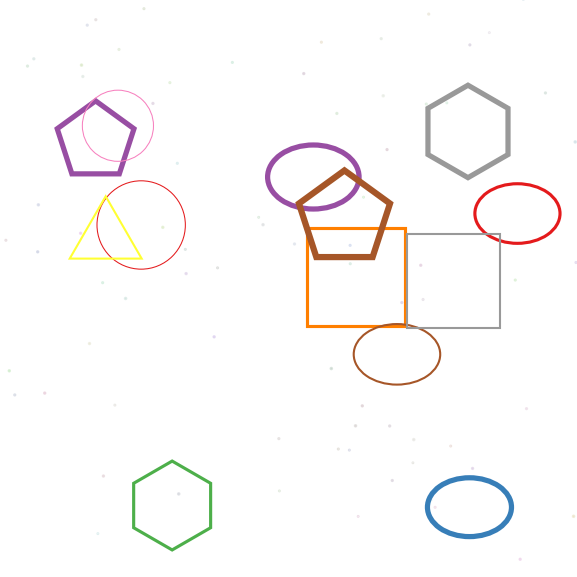[{"shape": "circle", "thickness": 0.5, "radius": 0.38, "center": [0.244, 0.61]}, {"shape": "oval", "thickness": 1.5, "radius": 0.37, "center": [0.896, 0.629]}, {"shape": "oval", "thickness": 2.5, "radius": 0.36, "center": [0.813, 0.121]}, {"shape": "hexagon", "thickness": 1.5, "radius": 0.38, "center": [0.298, 0.124]}, {"shape": "pentagon", "thickness": 2.5, "radius": 0.35, "center": [0.166, 0.755]}, {"shape": "oval", "thickness": 2.5, "radius": 0.4, "center": [0.543, 0.693]}, {"shape": "square", "thickness": 1.5, "radius": 0.42, "center": [0.616, 0.52]}, {"shape": "triangle", "thickness": 1, "radius": 0.36, "center": [0.183, 0.587]}, {"shape": "oval", "thickness": 1, "radius": 0.37, "center": [0.687, 0.386]}, {"shape": "pentagon", "thickness": 3, "radius": 0.41, "center": [0.596, 0.621]}, {"shape": "circle", "thickness": 0.5, "radius": 0.31, "center": [0.204, 0.781]}, {"shape": "square", "thickness": 1, "radius": 0.4, "center": [0.785, 0.513]}, {"shape": "hexagon", "thickness": 2.5, "radius": 0.4, "center": [0.81, 0.772]}]